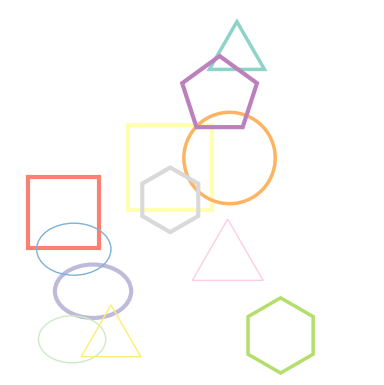[{"shape": "triangle", "thickness": 2.5, "radius": 0.41, "center": [0.615, 0.861]}, {"shape": "square", "thickness": 3, "radius": 0.55, "center": [0.442, 0.565]}, {"shape": "oval", "thickness": 3, "radius": 0.5, "center": [0.242, 0.244]}, {"shape": "square", "thickness": 3, "radius": 0.46, "center": [0.165, 0.447]}, {"shape": "oval", "thickness": 1, "radius": 0.48, "center": [0.192, 0.353]}, {"shape": "circle", "thickness": 2.5, "radius": 0.59, "center": [0.596, 0.59]}, {"shape": "hexagon", "thickness": 2.5, "radius": 0.49, "center": [0.729, 0.129]}, {"shape": "triangle", "thickness": 1, "radius": 0.53, "center": [0.591, 0.325]}, {"shape": "hexagon", "thickness": 3, "radius": 0.42, "center": [0.442, 0.481]}, {"shape": "pentagon", "thickness": 3, "radius": 0.51, "center": [0.57, 0.752]}, {"shape": "oval", "thickness": 1, "radius": 0.44, "center": [0.187, 0.119]}, {"shape": "triangle", "thickness": 1, "radius": 0.45, "center": [0.288, 0.118]}]